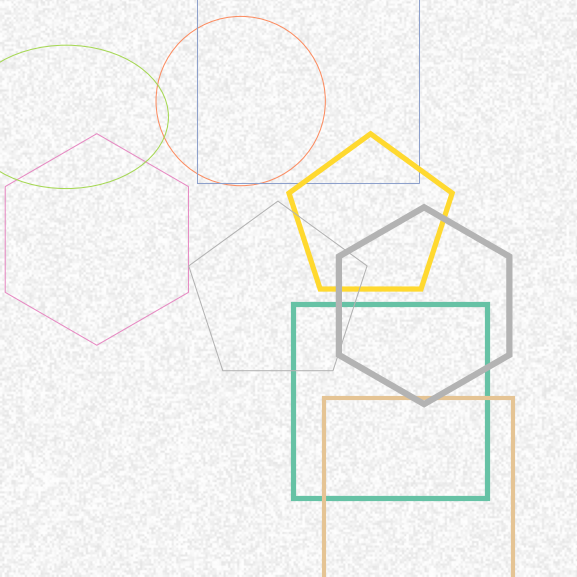[{"shape": "square", "thickness": 2.5, "radius": 0.84, "center": [0.676, 0.304]}, {"shape": "circle", "thickness": 0.5, "radius": 0.73, "center": [0.417, 0.824]}, {"shape": "square", "thickness": 0.5, "radius": 0.96, "center": [0.533, 0.874]}, {"shape": "hexagon", "thickness": 0.5, "radius": 0.92, "center": [0.168, 0.584]}, {"shape": "oval", "thickness": 0.5, "radius": 0.89, "center": [0.114, 0.797]}, {"shape": "pentagon", "thickness": 2.5, "radius": 0.74, "center": [0.642, 0.619]}, {"shape": "square", "thickness": 2, "radius": 0.82, "center": [0.725, 0.146]}, {"shape": "pentagon", "thickness": 0.5, "radius": 0.81, "center": [0.481, 0.489]}, {"shape": "hexagon", "thickness": 3, "radius": 0.85, "center": [0.734, 0.47]}]